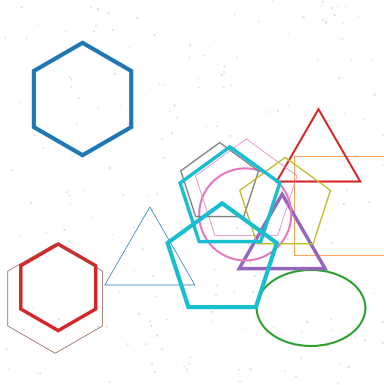[{"shape": "hexagon", "thickness": 3, "radius": 0.73, "center": [0.214, 0.743]}, {"shape": "triangle", "thickness": 0.5, "radius": 0.68, "center": [0.389, 0.327]}, {"shape": "square", "thickness": 0.5, "radius": 0.64, "center": [0.892, 0.466]}, {"shape": "oval", "thickness": 1.5, "radius": 0.71, "center": [0.808, 0.2]}, {"shape": "triangle", "thickness": 1.5, "radius": 0.63, "center": [0.827, 0.591]}, {"shape": "hexagon", "thickness": 2.5, "radius": 0.56, "center": [0.151, 0.254]}, {"shape": "triangle", "thickness": 2.5, "radius": 0.64, "center": [0.733, 0.367]}, {"shape": "hexagon", "thickness": 0.5, "radius": 0.71, "center": [0.143, 0.225]}, {"shape": "pentagon", "thickness": 0.5, "radius": 0.69, "center": [0.64, 0.5]}, {"shape": "circle", "thickness": 1.5, "radius": 0.6, "center": [0.637, 0.443]}, {"shape": "pentagon", "thickness": 1, "radius": 0.53, "center": [0.571, 0.523]}, {"shape": "pentagon", "thickness": 1, "radius": 0.62, "center": [0.741, 0.467]}, {"shape": "pentagon", "thickness": 3, "radius": 0.75, "center": [0.577, 0.323]}, {"shape": "pentagon", "thickness": 2.5, "radius": 0.68, "center": [0.597, 0.483]}]